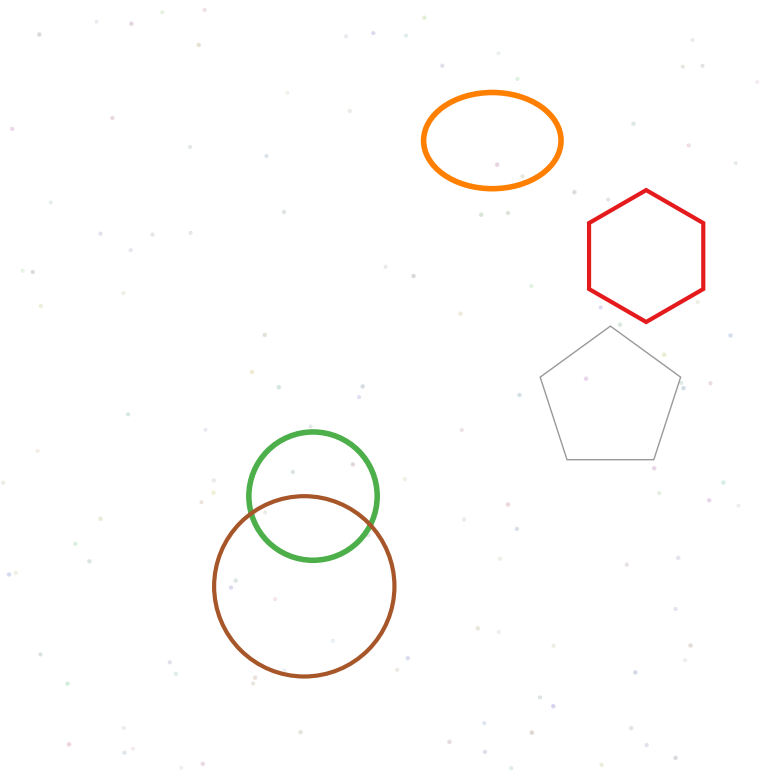[{"shape": "hexagon", "thickness": 1.5, "radius": 0.43, "center": [0.839, 0.667]}, {"shape": "circle", "thickness": 2, "radius": 0.42, "center": [0.407, 0.356]}, {"shape": "oval", "thickness": 2, "radius": 0.45, "center": [0.639, 0.817]}, {"shape": "circle", "thickness": 1.5, "radius": 0.59, "center": [0.395, 0.239]}, {"shape": "pentagon", "thickness": 0.5, "radius": 0.48, "center": [0.793, 0.481]}]